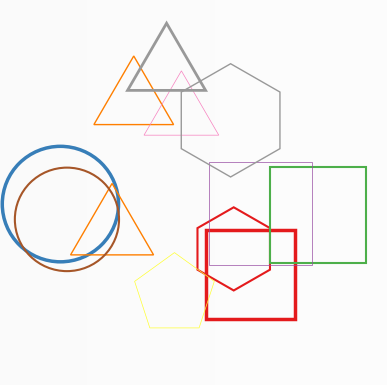[{"shape": "hexagon", "thickness": 1.5, "radius": 0.54, "center": [0.603, 0.354]}, {"shape": "square", "thickness": 2.5, "radius": 0.58, "center": [0.646, 0.287]}, {"shape": "circle", "thickness": 2.5, "radius": 0.75, "center": [0.156, 0.47]}, {"shape": "square", "thickness": 1.5, "radius": 0.62, "center": [0.821, 0.44]}, {"shape": "square", "thickness": 0.5, "radius": 0.67, "center": [0.673, 0.445]}, {"shape": "triangle", "thickness": 1, "radius": 0.62, "center": [0.289, 0.4]}, {"shape": "triangle", "thickness": 1, "radius": 0.59, "center": [0.345, 0.736]}, {"shape": "pentagon", "thickness": 0.5, "radius": 0.54, "center": [0.45, 0.236]}, {"shape": "circle", "thickness": 1.5, "radius": 0.67, "center": [0.173, 0.43]}, {"shape": "triangle", "thickness": 0.5, "radius": 0.56, "center": [0.468, 0.705]}, {"shape": "hexagon", "thickness": 1, "radius": 0.74, "center": [0.595, 0.687]}, {"shape": "triangle", "thickness": 2, "radius": 0.58, "center": [0.43, 0.823]}]